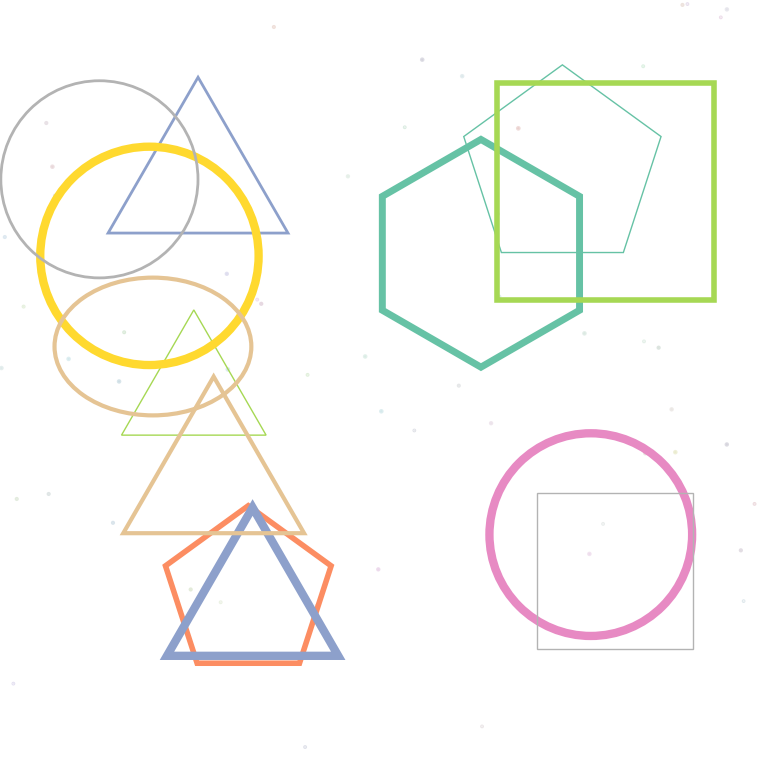[{"shape": "hexagon", "thickness": 2.5, "radius": 0.74, "center": [0.625, 0.671]}, {"shape": "pentagon", "thickness": 0.5, "radius": 0.67, "center": [0.73, 0.781]}, {"shape": "pentagon", "thickness": 2, "radius": 0.57, "center": [0.322, 0.23]}, {"shape": "triangle", "thickness": 3, "radius": 0.64, "center": [0.328, 0.212]}, {"shape": "triangle", "thickness": 1, "radius": 0.67, "center": [0.257, 0.765]}, {"shape": "circle", "thickness": 3, "radius": 0.66, "center": [0.767, 0.306]}, {"shape": "square", "thickness": 2, "radius": 0.71, "center": [0.787, 0.752]}, {"shape": "triangle", "thickness": 0.5, "radius": 0.54, "center": [0.252, 0.489]}, {"shape": "circle", "thickness": 3, "radius": 0.71, "center": [0.194, 0.668]}, {"shape": "triangle", "thickness": 1.5, "radius": 0.68, "center": [0.277, 0.375]}, {"shape": "oval", "thickness": 1.5, "radius": 0.64, "center": [0.199, 0.55]}, {"shape": "circle", "thickness": 1, "radius": 0.64, "center": [0.129, 0.767]}, {"shape": "square", "thickness": 0.5, "radius": 0.51, "center": [0.799, 0.258]}]